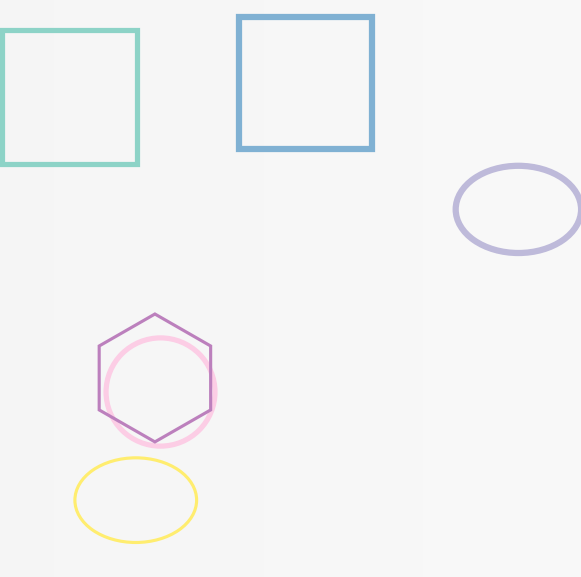[{"shape": "square", "thickness": 2.5, "radius": 0.58, "center": [0.12, 0.831]}, {"shape": "oval", "thickness": 3, "radius": 0.54, "center": [0.892, 0.637]}, {"shape": "square", "thickness": 3, "radius": 0.57, "center": [0.526, 0.856]}, {"shape": "circle", "thickness": 2.5, "radius": 0.47, "center": [0.276, 0.32]}, {"shape": "hexagon", "thickness": 1.5, "radius": 0.55, "center": [0.267, 0.345]}, {"shape": "oval", "thickness": 1.5, "radius": 0.52, "center": [0.234, 0.133]}]